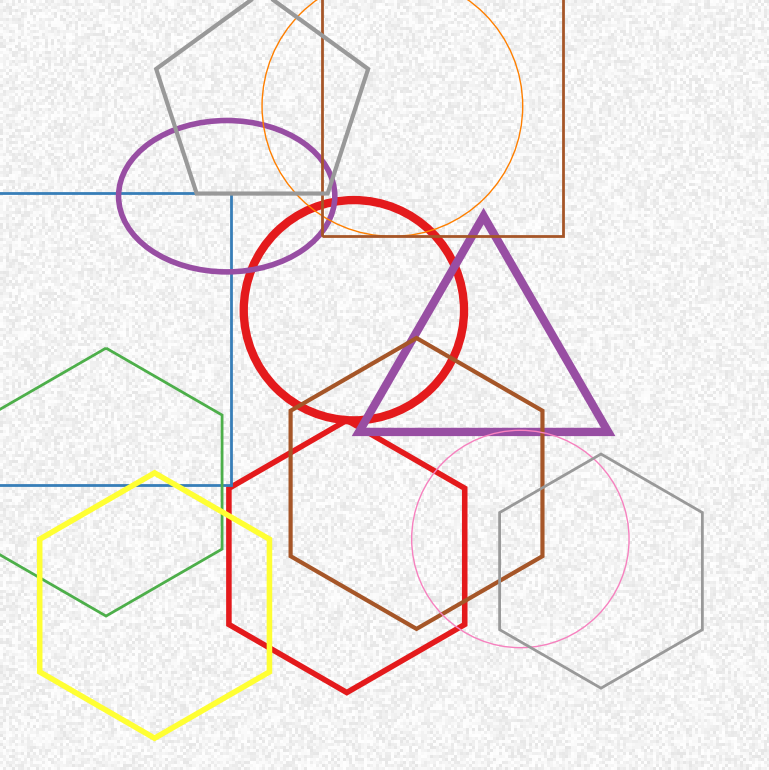[{"shape": "hexagon", "thickness": 2, "radius": 0.88, "center": [0.45, 0.277]}, {"shape": "circle", "thickness": 3, "radius": 0.72, "center": [0.46, 0.597]}, {"shape": "square", "thickness": 1, "radius": 0.95, "center": [0.111, 0.559]}, {"shape": "hexagon", "thickness": 1, "radius": 0.87, "center": [0.138, 0.374]}, {"shape": "oval", "thickness": 2, "radius": 0.7, "center": [0.294, 0.745]}, {"shape": "triangle", "thickness": 3, "radius": 0.93, "center": [0.628, 0.532]}, {"shape": "circle", "thickness": 0.5, "radius": 0.85, "center": [0.51, 0.862]}, {"shape": "hexagon", "thickness": 2, "radius": 0.86, "center": [0.201, 0.214]}, {"shape": "hexagon", "thickness": 1.5, "radius": 0.94, "center": [0.541, 0.372]}, {"shape": "square", "thickness": 1, "radius": 0.78, "center": [0.575, 0.85]}, {"shape": "circle", "thickness": 0.5, "radius": 0.71, "center": [0.676, 0.3]}, {"shape": "pentagon", "thickness": 1.5, "radius": 0.72, "center": [0.34, 0.866]}, {"shape": "hexagon", "thickness": 1, "radius": 0.76, "center": [0.781, 0.258]}]